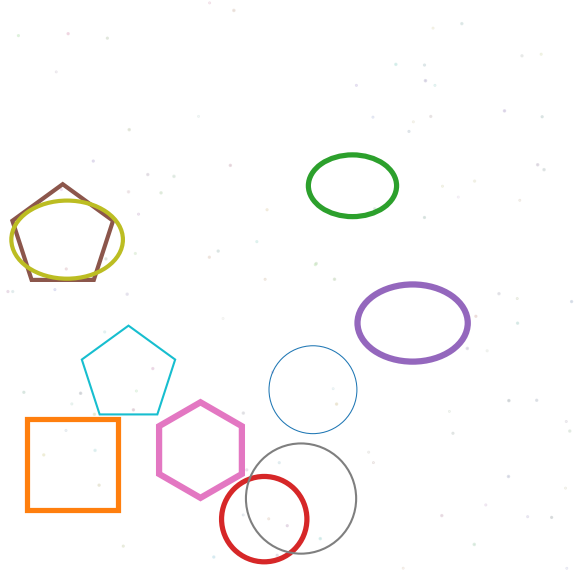[{"shape": "circle", "thickness": 0.5, "radius": 0.38, "center": [0.542, 0.324]}, {"shape": "square", "thickness": 2.5, "radius": 0.4, "center": [0.126, 0.194]}, {"shape": "oval", "thickness": 2.5, "radius": 0.38, "center": [0.61, 0.677]}, {"shape": "circle", "thickness": 2.5, "radius": 0.37, "center": [0.458, 0.1]}, {"shape": "oval", "thickness": 3, "radius": 0.48, "center": [0.715, 0.44]}, {"shape": "pentagon", "thickness": 2, "radius": 0.46, "center": [0.109, 0.589]}, {"shape": "hexagon", "thickness": 3, "radius": 0.41, "center": [0.347, 0.22]}, {"shape": "circle", "thickness": 1, "radius": 0.48, "center": [0.521, 0.136]}, {"shape": "oval", "thickness": 2, "radius": 0.48, "center": [0.116, 0.584]}, {"shape": "pentagon", "thickness": 1, "radius": 0.42, "center": [0.222, 0.35]}]